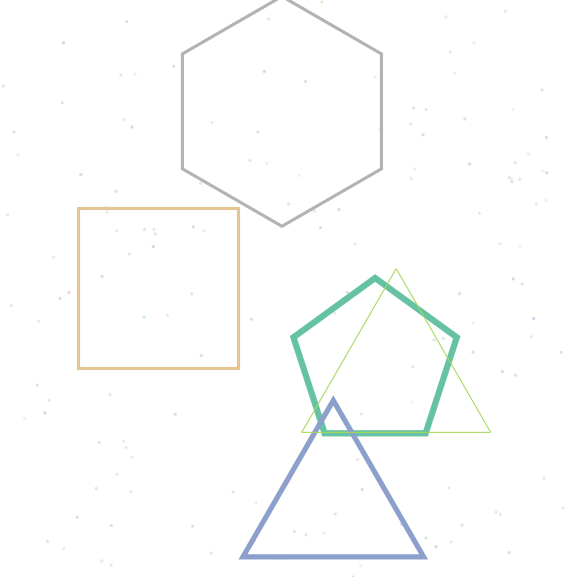[{"shape": "pentagon", "thickness": 3, "radius": 0.74, "center": [0.65, 0.369]}, {"shape": "triangle", "thickness": 2.5, "radius": 0.9, "center": [0.577, 0.125]}, {"shape": "triangle", "thickness": 0.5, "radius": 0.94, "center": [0.686, 0.345]}, {"shape": "square", "thickness": 1.5, "radius": 0.69, "center": [0.273, 0.501]}, {"shape": "hexagon", "thickness": 1.5, "radius": 1.0, "center": [0.488, 0.806]}]